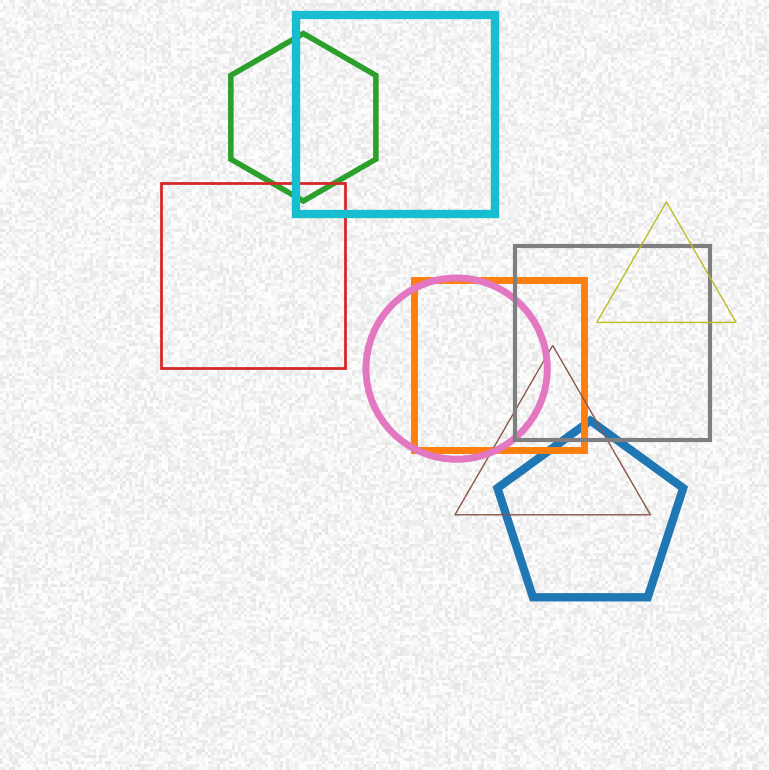[{"shape": "pentagon", "thickness": 3, "radius": 0.63, "center": [0.767, 0.327]}, {"shape": "square", "thickness": 2.5, "radius": 0.55, "center": [0.648, 0.526]}, {"shape": "hexagon", "thickness": 2, "radius": 0.54, "center": [0.394, 0.848]}, {"shape": "square", "thickness": 1, "radius": 0.6, "center": [0.328, 0.642]}, {"shape": "triangle", "thickness": 0.5, "radius": 0.73, "center": [0.718, 0.405]}, {"shape": "circle", "thickness": 2.5, "radius": 0.59, "center": [0.593, 0.521]}, {"shape": "square", "thickness": 1.5, "radius": 0.63, "center": [0.796, 0.554]}, {"shape": "triangle", "thickness": 0.5, "radius": 0.52, "center": [0.865, 0.633]}, {"shape": "square", "thickness": 3, "radius": 0.65, "center": [0.514, 0.851]}]